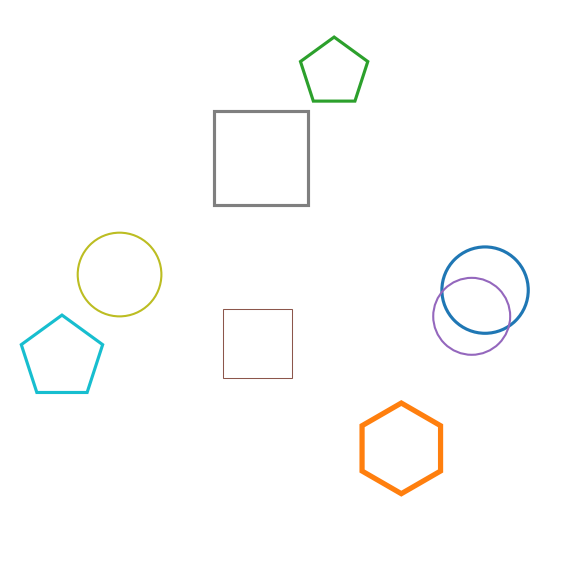[{"shape": "circle", "thickness": 1.5, "radius": 0.37, "center": [0.84, 0.497]}, {"shape": "hexagon", "thickness": 2.5, "radius": 0.39, "center": [0.695, 0.223]}, {"shape": "pentagon", "thickness": 1.5, "radius": 0.31, "center": [0.579, 0.874]}, {"shape": "circle", "thickness": 1, "radius": 0.33, "center": [0.817, 0.451]}, {"shape": "square", "thickness": 0.5, "radius": 0.3, "center": [0.447, 0.405]}, {"shape": "square", "thickness": 1.5, "radius": 0.41, "center": [0.452, 0.726]}, {"shape": "circle", "thickness": 1, "radius": 0.36, "center": [0.207, 0.524]}, {"shape": "pentagon", "thickness": 1.5, "radius": 0.37, "center": [0.107, 0.379]}]